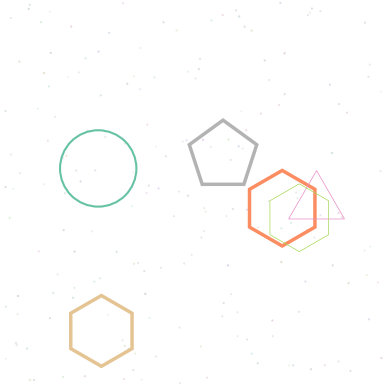[{"shape": "circle", "thickness": 1.5, "radius": 0.5, "center": [0.255, 0.562]}, {"shape": "hexagon", "thickness": 2.5, "radius": 0.49, "center": [0.733, 0.459]}, {"shape": "triangle", "thickness": 0.5, "radius": 0.42, "center": [0.822, 0.473]}, {"shape": "hexagon", "thickness": 0.5, "radius": 0.44, "center": [0.777, 0.434]}, {"shape": "hexagon", "thickness": 2.5, "radius": 0.46, "center": [0.263, 0.14]}, {"shape": "pentagon", "thickness": 2.5, "radius": 0.46, "center": [0.579, 0.596]}]